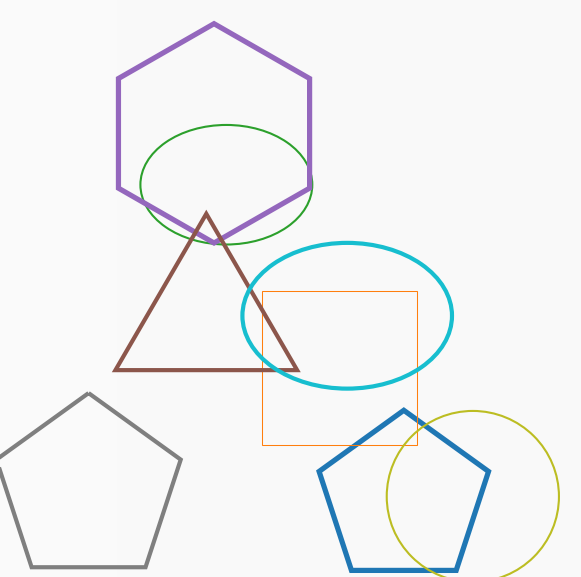[{"shape": "pentagon", "thickness": 2.5, "radius": 0.77, "center": [0.695, 0.135]}, {"shape": "square", "thickness": 0.5, "radius": 0.67, "center": [0.584, 0.361]}, {"shape": "oval", "thickness": 1, "radius": 0.74, "center": [0.389, 0.679]}, {"shape": "hexagon", "thickness": 2.5, "radius": 0.95, "center": [0.368, 0.768]}, {"shape": "triangle", "thickness": 2, "radius": 0.9, "center": [0.355, 0.448]}, {"shape": "pentagon", "thickness": 2, "radius": 0.83, "center": [0.152, 0.152]}, {"shape": "circle", "thickness": 1, "radius": 0.74, "center": [0.813, 0.139]}, {"shape": "oval", "thickness": 2, "radius": 0.9, "center": [0.597, 0.452]}]